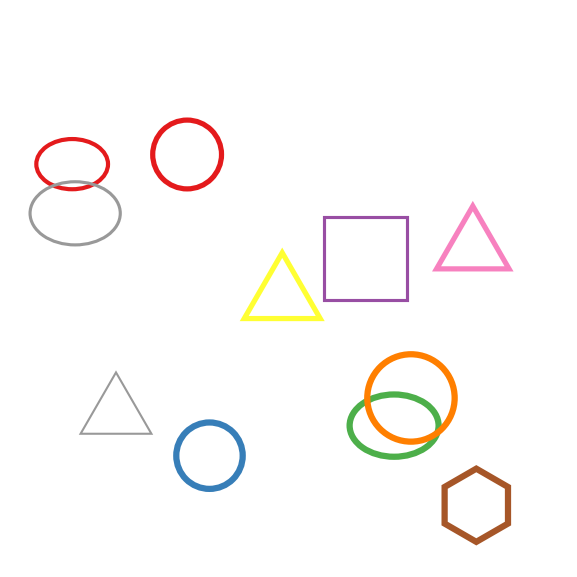[{"shape": "oval", "thickness": 2, "radius": 0.31, "center": [0.125, 0.715]}, {"shape": "circle", "thickness": 2.5, "radius": 0.3, "center": [0.324, 0.732]}, {"shape": "circle", "thickness": 3, "radius": 0.29, "center": [0.363, 0.21]}, {"shape": "oval", "thickness": 3, "radius": 0.39, "center": [0.682, 0.262]}, {"shape": "square", "thickness": 1.5, "radius": 0.36, "center": [0.633, 0.552]}, {"shape": "circle", "thickness": 3, "radius": 0.38, "center": [0.712, 0.31]}, {"shape": "triangle", "thickness": 2.5, "radius": 0.38, "center": [0.489, 0.486]}, {"shape": "hexagon", "thickness": 3, "radius": 0.32, "center": [0.825, 0.124]}, {"shape": "triangle", "thickness": 2.5, "radius": 0.36, "center": [0.819, 0.57]}, {"shape": "oval", "thickness": 1.5, "radius": 0.39, "center": [0.13, 0.63]}, {"shape": "triangle", "thickness": 1, "radius": 0.35, "center": [0.201, 0.283]}]